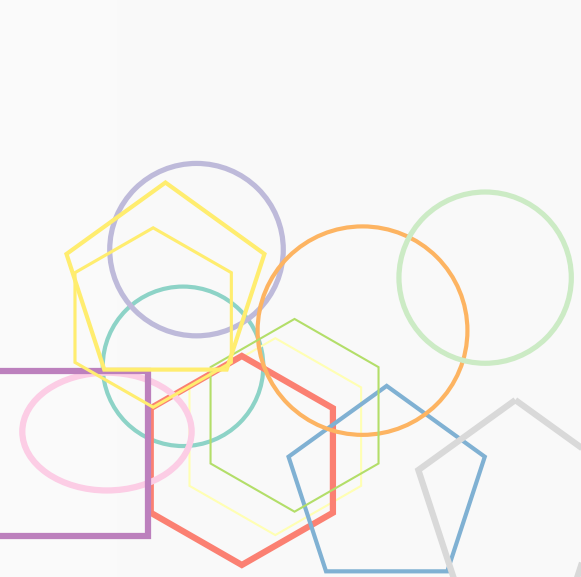[{"shape": "circle", "thickness": 2, "radius": 0.69, "center": [0.315, 0.365]}, {"shape": "hexagon", "thickness": 1, "radius": 0.85, "center": [0.474, 0.243]}, {"shape": "circle", "thickness": 2.5, "radius": 0.75, "center": [0.338, 0.567]}, {"shape": "hexagon", "thickness": 3, "radius": 0.9, "center": [0.416, 0.202]}, {"shape": "pentagon", "thickness": 2, "radius": 0.89, "center": [0.665, 0.153]}, {"shape": "circle", "thickness": 2, "radius": 0.9, "center": [0.624, 0.427]}, {"shape": "hexagon", "thickness": 1, "radius": 0.83, "center": [0.507, 0.28]}, {"shape": "oval", "thickness": 3, "radius": 0.73, "center": [0.184, 0.252]}, {"shape": "pentagon", "thickness": 3, "radius": 0.88, "center": [0.887, 0.131]}, {"shape": "square", "thickness": 3, "radius": 0.72, "center": [0.112, 0.213]}, {"shape": "circle", "thickness": 2.5, "radius": 0.74, "center": [0.835, 0.518]}, {"shape": "hexagon", "thickness": 1.5, "radius": 0.78, "center": [0.264, 0.449]}, {"shape": "pentagon", "thickness": 2, "radius": 0.9, "center": [0.285, 0.504]}]